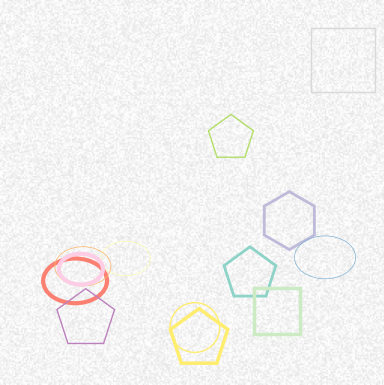[{"shape": "pentagon", "thickness": 2, "radius": 0.35, "center": [0.649, 0.288]}, {"shape": "oval", "thickness": 0.5, "radius": 0.32, "center": [0.326, 0.329]}, {"shape": "hexagon", "thickness": 2, "radius": 0.38, "center": [0.751, 0.427]}, {"shape": "oval", "thickness": 3, "radius": 0.41, "center": [0.195, 0.271]}, {"shape": "oval", "thickness": 0.5, "radius": 0.4, "center": [0.844, 0.332]}, {"shape": "oval", "thickness": 0.5, "radius": 0.36, "center": [0.215, 0.308]}, {"shape": "pentagon", "thickness": 1, "radius": 0.31, "center": [0.6, 0.641]}, {"shape": "oval", "thickness": 3, "radius": 0.29, "center": [0.21, 0.301]}, {"shape": "square", "thickness": 1, "radius": 0.41, "center": [0.891, 0.844]}, {"shape": "pentagon", "thickness": 1, "radius": 0.39, "center": [0.223, 0.172]}, {"shape": "square", "thickness": 2.5, "radius": 0.3, "center": [0.718, 0.192]}, {"shape": "pentagon", "thickness": 2.5, "radius": 0.39, "center": [0.517, 0.12]}, {"shape": "circle", "thickness": 1, "radius": 0.32, "center": [0.506, 0.149]}]